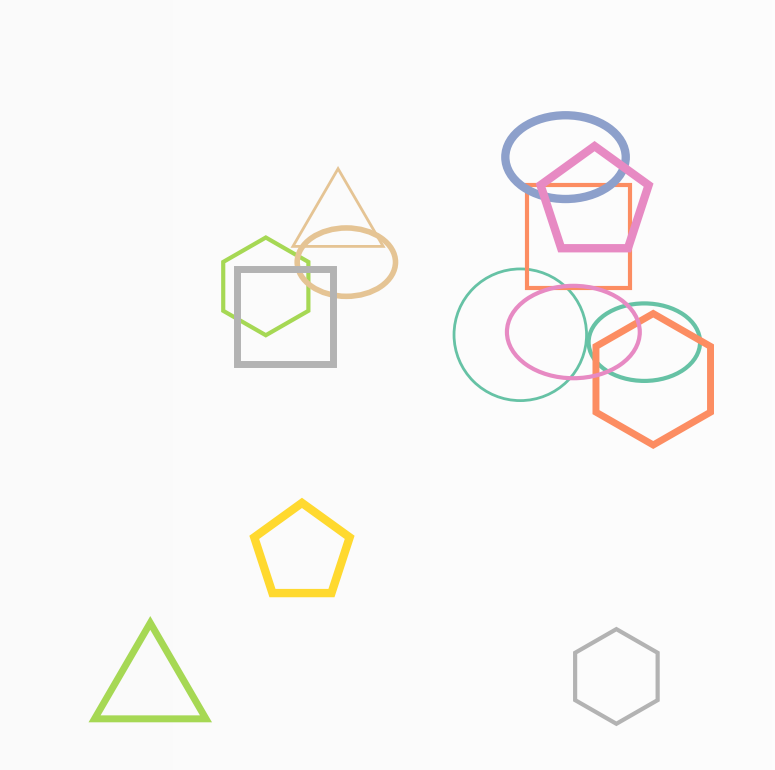[{"shape": "circle", "thickness": 1, "radius": 0.43, "center": [0.671, 0.565]}, {"shape": "oval", "thickness": 1.5, "radius": 0.36, "center": [0.831, 0.556]}, {"shape": "square", "thickness": 1.5, "radius": 0.33, "center": [0.746, 0.693]}, {"shape": "hexagon", "thickness": 2.5, "radius": 0.43, "center": [0.843, 0.507]}, {"shape": "oval", "thickness": 3, "radius": 0.39, "center": [0.73, 0.796]}, {"shape": "pentagon", "thickness": 3, "radius": 0.37, "center": [0.767, 0.737]}, {"shape": "oval", "thickness": 1.5, "radius": 0.43, "center": [0.74, 0.569]}, {"shape": "hexagon", "thickness": 1.5, "radius": 0.32, "center": [0.343, 0.628]}, {"shape": "triangle", "thickness": 2.5, "radius": 0.42, "center": [0.194, 0.108]}, {"shape": "pentagon", "thickness": 3, "radius": 0.32, "center": [0.39, 0.282]}, {"shape": "oval", "thickness": 2, "radius": 0.32, "center": [0.447, 0.66]}, {"shape": "triangle", "thickness": 1, "radius": 0.34, "center": [0.436, 0.714]}, {"shape": "square", "thickness": 2.5, "radius": 0.31, "center": [0.368, 0.589]}, {"shape": "hexagon", "thickness": 1.5, "radius": 0.31, "center": [0.795, 0.121]}]